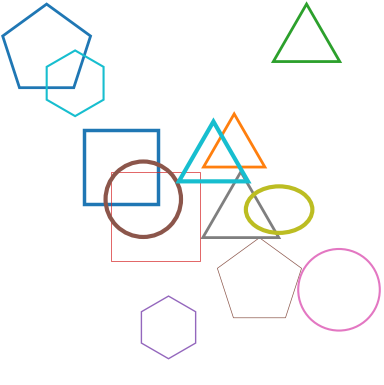[{"shape": "square", "thickness": 2.5, "radius": 0.48, "center": [0.315, 0.567]}, {"shape": "pentagon", "thickness": 2, "radius": 0.6, "center": [0.121, 0.869]}, {"shape": "triangle", "thickness": 2, "radius": 0.46, "center": [0.608, 0.612]}, {"shape": "triangle", "thickness": 2, "radius": 0.5, "center": [0.796, 0.89]}, {"shape": "square", "thickness": 0.5, "radius": 0.58, "center": [0.403, 0.437]}, {"shape": "hexagon", "thickness": 1, "radius": 0.41, "center": [0.438, 0.15]}, {"shape": "circle", "thickness": 3, "radius": 0.49, "center": [0.372, 0.482]}, {"shape": "pentagon", "thickness": 0.5, "radius": 0.57, "center": [0.674, 0.268]}, {"shape": "circle", "thickness": 1.5, "radius": 0.53, "center": [0.881, 0.247]}, {"shape": "triangle", "thickness": 2, "radius": 0.57, "center": [0.625, 0.44]}, {"shape": "oval", "thickness": 3, "radius": 0.43, "center": [0.725, 0.456]}, {"shape": "triangle", "thickness": 3, "radius": 0.52, "center": [0.554, 0.581]}, {"shape": "hexagon", "thickness": 1.5, "radius": 0.43, "center": [0.195, 0.784]}]